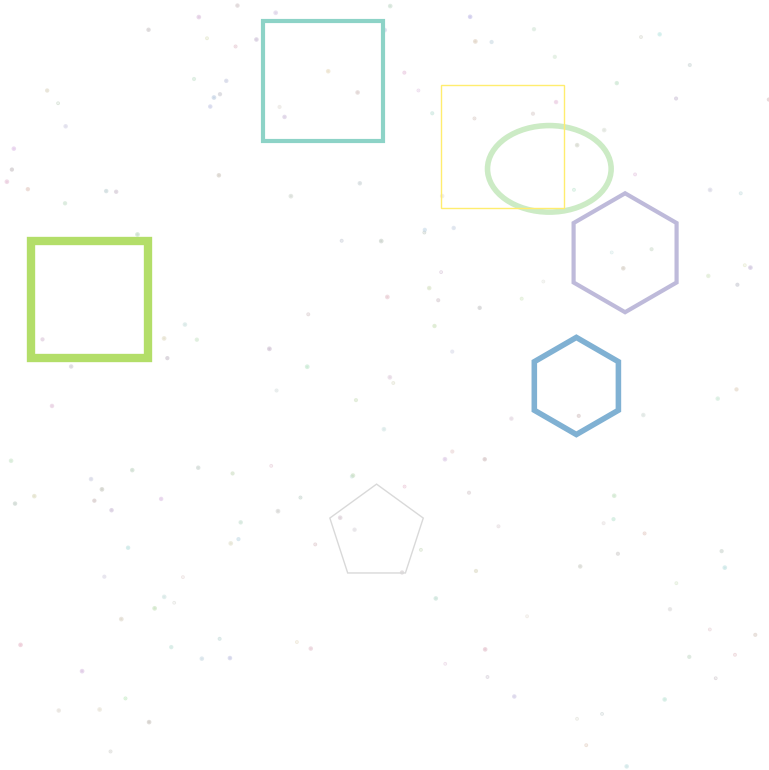[{"shape": "square", "thickness": 1.5, "radius": 0.39, "center": [0.419, 0.895]}, {"shape": "hexagon", "thickness": 1.5, "radius": 0.39, "center": [0.812, 0.672]}, {"shape": "hexagon", "thickness": 2, "radius": 0.32, "center": [0.749, 0.499]}, {"shape": "square", "thickness": 3, "radius": 0.38, "center": [0.116, 0.611]}, {"shape": "pentagon", "thickness": 0.5, "radius": 0.32, "center": [0.489, 0.307]}, {"shape": "oval", "thickness": 2, "radius": 0.4, "center": [0.713, 0.781]}, {"shape": "square", "thickness": 0.5, "radius": 0.4, "center": [0.653, 0.81]}]